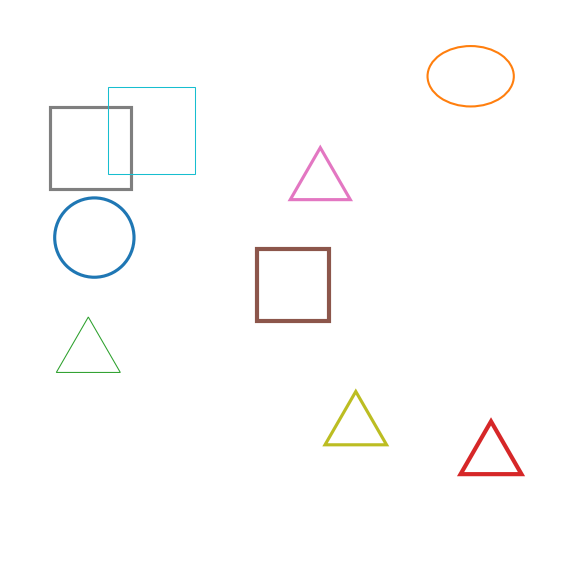[{"shape": "circle", "thickness": 1.5, "radius": 0.34, "center": [0.163, 0.588]}, {"shape": "oval", "thickness": 1, "radius": 0.37, "center": [0.815, 0.867]}, {"shape": "triangle", "thickness": 0.5, "radius": 0.32, "center": [0.153, 0.386]}, {"shape": "triangle", "thickness": 2, "radius": 0.3, "center": [0.85, 0.209]}, {"shape": "square", "thickness": 2, "radius": 0.31, "center": [0.507, 0.505]}, {"shape": "triangle", "thickness": 1.5, "radius": 0.3, "center": [0.555, 0.683]}, {"shape": "square", "thickness": 1.5, "radius": 0.35, "center": [0.157, 0.743]}, {"shape": "triangle", "thickness": 1.5, "radius": 0.31, "center": [0.616, 0.26]}, {"shape": "square", "thickness": 0.5, "radius": 0.38, "center": [0.262, 0.773]}]